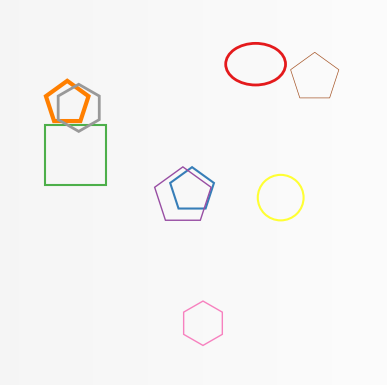[{"shape": "oval", "thickness": 2, "radius": 0.39, "center": [0.66, 0.833]}, {"shape": "pentagon", "thickness": 1.5, "radius": 0.3, "center": [0.496, 0.506]}, {"shape": "square", "thickness": 1.5, "radius": 0.39, "center": [0.196, 0.597]}, {"shape": "pentagon", "thickness": 1, "radius": 0.38, "center": [0.472, 0.49]}, {"shape": "pentagon", "thickness": 3, "radius": 0.29, "center": [0.173, 0.732]}, {"shape": "circle", "thickness": 1.5, "radius": 0.3, "center": [0.724, 0.487]}, {"shape": "pentagon", "thickness": 0.5, "radius": 0.33, "center": [0.812, 0.799]}, {"shape": "hexagon", "thickness": 1, "radius": 0.29, "center": [0.524, 0.16]}, {"shape": "hexagon", "thickness": 2, "radius": 0.31, "center": [0.203, 0.72]}]